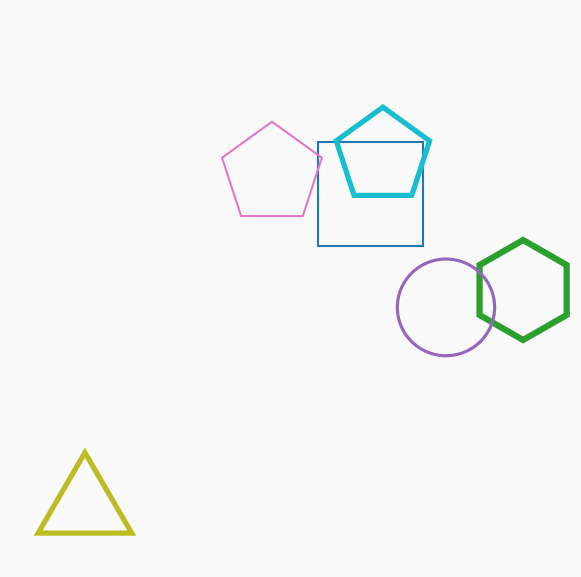[{"shape": "square", "thickness": 1, "radius": 0.45, "center": [0.637, 0.664]}, {"shape": "hexagon", "thickness": 3, "radius": 0.43, "center": [0.9, 0.497]}, {"shape": "circle", "thickness": 1.5, "radius": 0.42, "center": [0.767, 0.467]}, {"shape": "pentagon", "thickness": 1, "radius": 0.45, "center": [0.468, 0.698]}, {"shape": "triangle", "thickness": 2.5, "radius": 0.46, "center": [0.146, 0.122]}, {"shape": "pentagon", "thickness": 2.5, "radius": 0.42, "center": [0.659, 0.729]}]